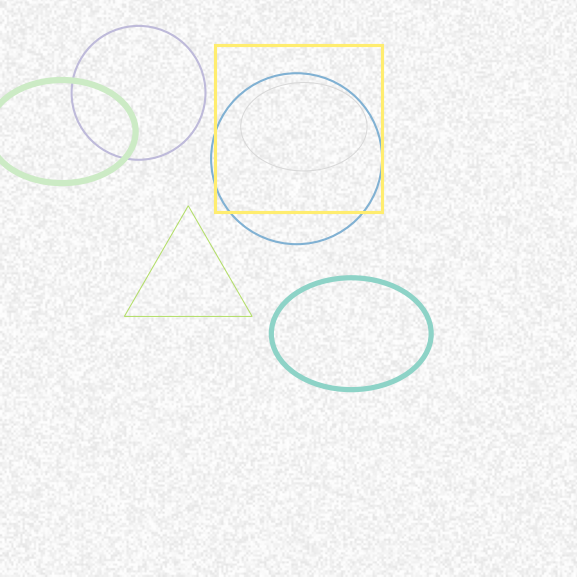[{"shape": "oval", "thickness": 2.5, "radius": 0.69, "center": [0.608, 0.421]}, {"shape": "circle", "thickness": 1, "radius": 0.58, "center": [0.24, 0.838]}, {"shape": "circle", "thickness": 1, "radius": 0.74, "center": [0.514, 0.724]}, {"shape": "triangle", "thickness": 0.5, "radius": 0.64, "center": [0.326, 0.515]}, {"shape": "oval", "thickness": 0.5, "radius": 0.55, "center": [0.526, 0.78]}, {"shape": "oval", "thickness": 3, "radius": 0.64, "center": [0.107, 0.771]}, {"shape": "square", "thickness": 1.5, "radius": 0.72, "center": [0.517, 0.777]}]